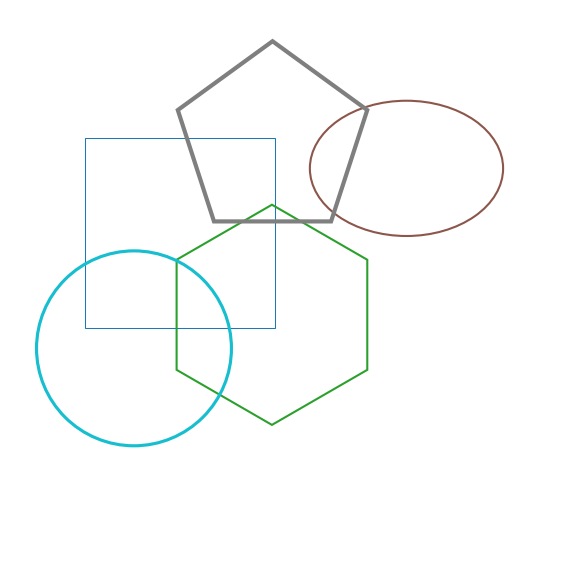[{"shape": "square", "thickness": 0.5, "radius": 0.82, "center": [0.311, 0.596]}, {"shape": "hexagon", "thickness": 1, "radius": 0.95, "center": [0.471, 0.454]}, {"shape": "oval", "thickness": 1, "radius": 0.84, "center": [0.704, 0.708]}, {"shape": "pentagon", "thickness": 2, "radius": 0.86, "center": [0.472, 0.755]}, {"shape": "circle", "thickness": 1.5, "radius": 0.84, "center": [0.232, 0.396]}]